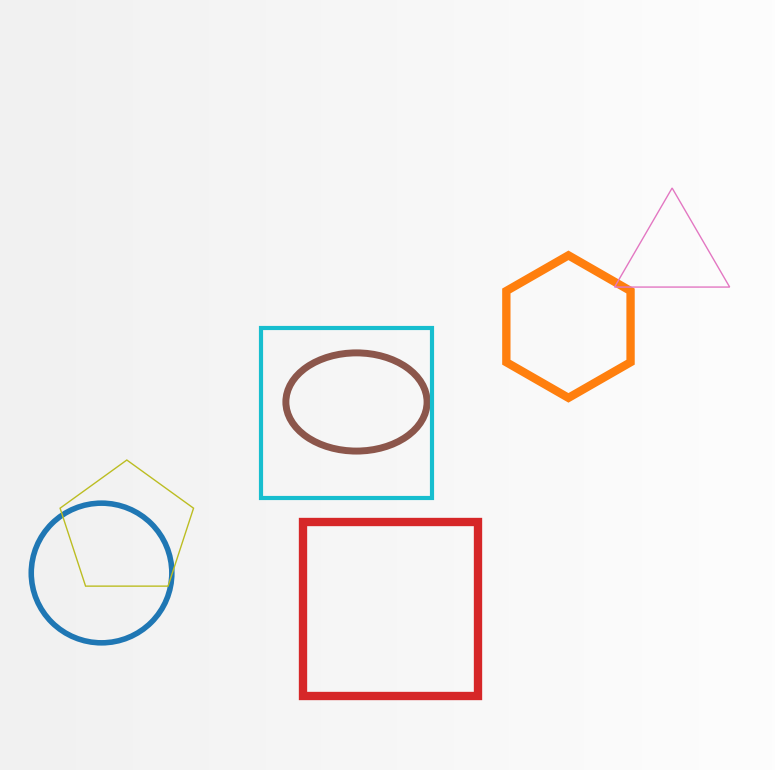[{"shape": "circle", "thickness": 2, "radius": 0.45, "center": [0.131, 0.256]}, {"shape": "hexagon", "thickness": 3, "radius": 0.46, "center": [0.733, 0.576]}, {"shape": "square", "thickness": 3, "radius": 0.56, "center": [0.503, 0.209]}, {"shape": "oval", "thickness": 2.5, "radius": 0.46, "center": [0.46, 0.478]}, {"shape": "triangle", "thickness": 0.5, "radius": 0.43, "center": [0.867, 0.67]}, {"shape": "pentagon", "thickness": 0.5, "radius": 0.45, "center": [0.164, 0.312]}, {"shape": "square", "thickness": 1.5, "radius": 0.55, "center": [0.447, 0.463]}]